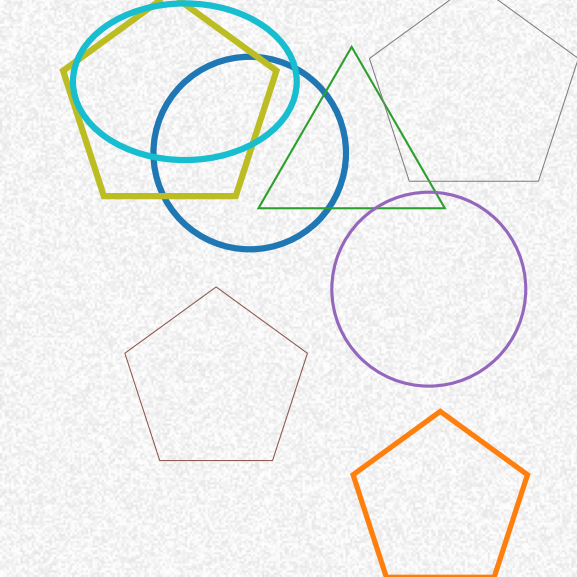[{"shape": "circle", "thickness": 3, "radius": 0.83, "center": [0.432, 0.734]}, {"shape": "pentagon", "thickness": 2.5, "radius": 0.79, "center": [0.762, 0.128]}, {"shape": "triangle", "thickness": 1, "radius": 0.93, "center": [0.609, 0.732]}, {"shape": "circle", "thickness": 1.5, "radius": 0.84, "center": [0.742, 0.498]}, {"shape": "pentagon", "thickness": 0.5, "radius": 0.83, "center": [0.374, 0.336]}, {"shape": "pentagon", "thickness": 0.5, "radius": 0.95, "center": [0.821, 0.839]}, {"shape": "pentagon", "thickness": 3, "radius": 0.97, "center": [0.294, 0.817]}, {"shape": "oval", "thickness": 3, "radius": 0.97, "center": [0.32, 0.858]}]